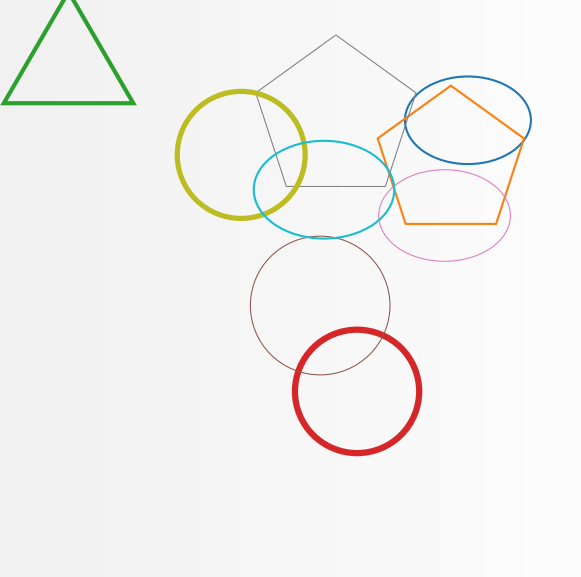[{"shape": "oval", "thickness": 1, "radius": 0.54, "center": [0.805, 0.791]}, {"shape": "pentagon", "thickness": 1, "radius": 0.66, "center": [0.776, 0.718]}, {"shape": "triangle", "thickness": 2, "radius": 0.64, "center": [0.118, 0.885]}, {"shape": "circle", "thickness": 3, "radius": 0.53, "center": [0.614, 0.321]}, {"shape": "circle", "thickness": 0.5, "radius": 0.6, "center": [0.551, 0.47]}, {"shape": "oval", "thickness": 0.5, "radius": 0.57, "center": [0.765, 0.626]}, {"shape": "pentagon", "thickness": 0.5, "radius": 0.72, "center": [0.578, 0.794]}, {"shape": "circle", "thickness": 2.5, "radius": 0.55, "center": [0.415, 0.731]}, {"shape": "oval", "thickness": 1, "radius": 0.6, "center": [0.557, 0.671]}]